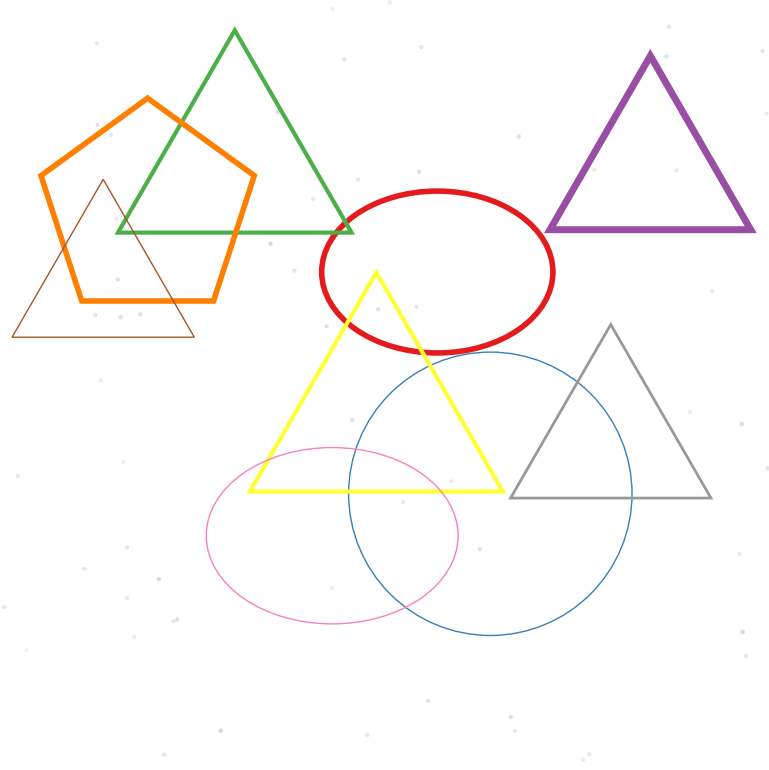[{"shape": "oval", "thickness": 2, "radius": 0.75, "center": [0.568, 0.647]}, {"shape": "circle", "thickness": 0.5, "radius": 0.92, "center": [0.637, 0.359]}, {"shape": "triangle", "thickness": 1.5, "radius": 0.88, "center": [0.305, 0.785]}, {"shape": "triangle", "thickness": 2.5, "radius": 0.75, "center": [0.845, 0.777]}, {"shape": "pentagon", "thickness": 2, "radius": 0.73, "center": [0.192, 0.727]}, {"shape": "triangle", "thickness": 1.5, "radius": 0.95, "center": [0.489, 0.456]}, {"shape": "triangle", "thickness": 0.5, "radius": 0.68, "center": [0.134, 0.63]}, {"shape": "oval", "thickness": 0.5, "radius": 0.82, "center": [0.431, 0.304]}, {"shape": "triangle", "thickness": 1, "radius": 0.75, "center": [0.793, 0.428]}]